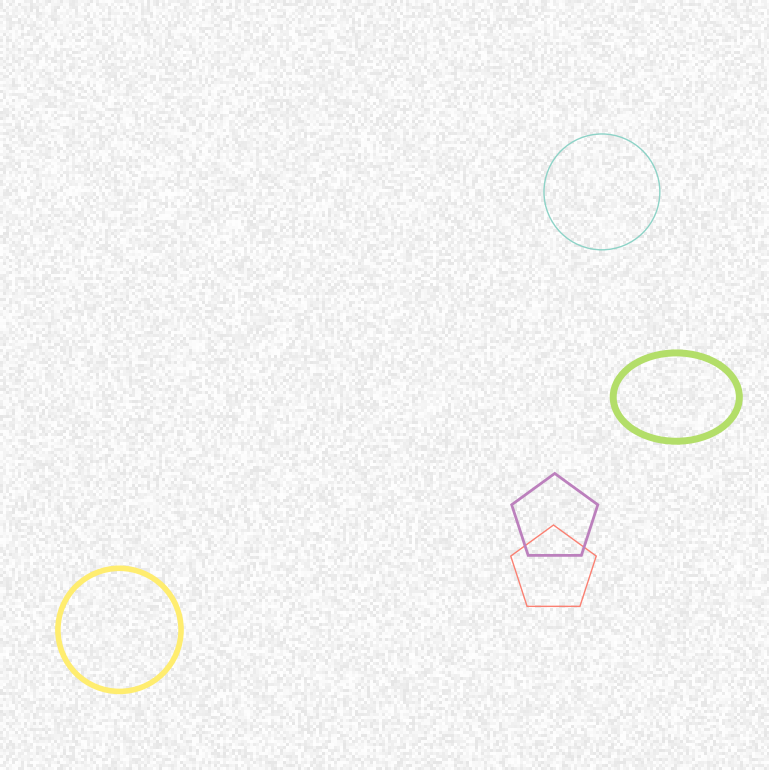[{"shape": "circle", "thickness": 0.5, "radius": 0.38, "center": [0.782, 0.751]}, {"shape": "pentagon", "thickness": 0.5, "radius": 0.29, "center": [0.719, 0.26]}, {"shape": "oval", "thickness": 2.5, "radius": 0.41, "center": [0.878, 0.484]}, {"shape": "pentagon", "thickness": 1, "radius": 0.29, "center": [0.72, 0.326]}, {"shape": "circle", "thickness": 2, "radius": 0.4, "center": [0.155, 0.182]}]